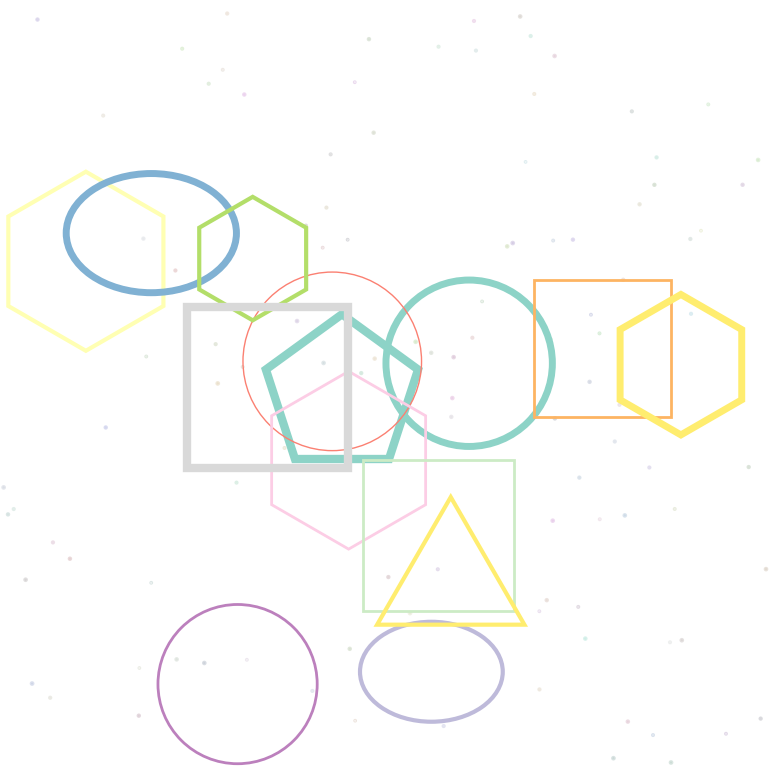[{"shape": "pentagon", "thickness": 3, "radius": 0.52, "center": [0.444, 0.488]}, {"shape": "circle", "thickness": 2.5, "radius": 0.54, "center": [0.609, 0.528]}, {"shape": "hexagon", "thickness": 1.5, "radius": 0.58, "center": [0.112, 0.661]}, {"shape": "oval", "thickness": 1.5, "radius": 0.46, "center": [0.56, 0.128]}, {"shape": "circle", "thickness": 0.5, "radius": 0.58, "center": [0.432, 0.531]}, {"shape": "oval", "thickness": 2.5, "radius": 0.55, "center": [0.197, 0.697]}, {"shape": "square", "thickness": 1, "radius": 0.45, "center": [0.782, 0.547]}, {"shape": "hexagon", "thickness": 1.5, "radius": 0.4, "center": [0.328, 0.664]}, {"shape": "hexagon", "thickness": 1, "radius": 0.58, "center": [0.453, 0.402]}, {"shape": "square", "thickness": 3, "radius": 0.52, "center": [0.347, 0.497]}, {"shape": "circle", "thickness": 1, "radius": 0.52, "center": [0.309, 0.112]}, {"shape": "square", "thickness": 1, "radius": 0.49, "center": [0.569, 0.304]}, {"shape": "triangle", "thickness": 1.5, "radius": 0.55, "center": [0.585, 0.244]}, {"shape": "hexagon", "thickness": 2.5, "radius": 0.46, "center": [0.884, 0.526]}]